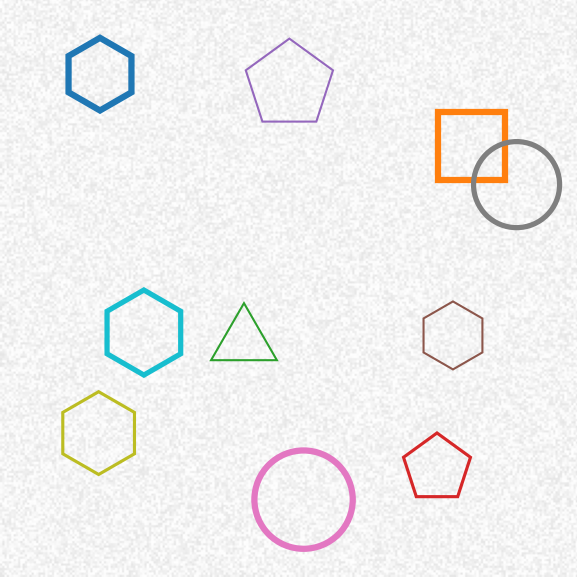[{"shape": "hexagon", "thickness": 3, "radius": 0.31, "center": [0.173, 0.871]}, {"shape": "square", "thickness": 3, "radius": 0.29, "center": [0.816, 0.747]}, {"shape": "triangle", "thickness": 1, "radius": 0.33, "center": [0.422, 0.408]}, {"shape": "pentagon", "thickness": 1.5, "radius": 0.3, "center": [0.757, 0.188]}, {"shape": "pentagon", "thickness": 1, "radius": 0.4, "center": [0.501, 0.853]}, {"shape": "hexagon", "thickness": 1, "radius": 0.29, "center": [0.784, 0.418]}, {"shape": "circle", "thickness": 3, "radius": 0.43, "center": [0.526, 0.134]}, {"shape": "circle", "thickness": 2.5, "radius": 0.37, "center": [0.894, 0.679]}, {"shape": "hexagon", "thickness": 1.5, "radius": 0.36, "center": [0.171, 0.249]}, {"shape": "hexagon", "thickness": 2.5, "radius": 0.37, "center": [0.249, 0.423]}]